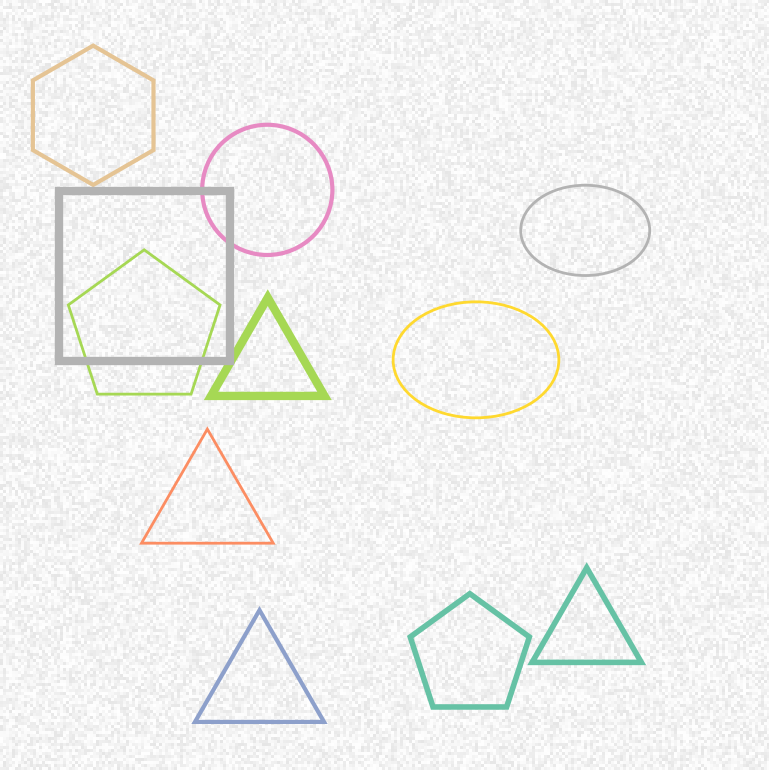[{"shape": "pentagon", "thickness": 2, "radius": 0.41, "center": [0.61, 0.148]}, {"shape": "triangle", "thickness": 2, "radius": 0.41, "center": [0.762, 0.181]}, {"shape": "triangle", "thickness": 1, "radius": 0.49, "center": [0.269, 0.344]}, {"shape": "triangle", "thickness": 1.5, "radius": 0.48, "center": [0.337, 0.111]}, {"shape": "circle", "thickness": 1.5, "radius": 0.42, "center": [0.347, 0.753]}, {"shape": "triangle", "thickness": 3, "radius": 0.43, "center": [0.348, 0.528]}, {"shape": "pentagon", "thickness": 1, "radius": 0.52, "center": [0.187, 0.572]}, {"shape": "oval", "thickness": 1, "radius": 0.54, "center": [0.618, 0.533]}, {"shape": "hexagon", "thickness": 1.5, "radius": 0.45, "center": [0.121, 0.85]}, {"shape": "oval", "thickness": 1, "radius": 0.42, "center": [0.76, 0.701]}, {"shape": "square", "thickness": 3, "radius": 0.55, "center": [0.188, 0.641]}]